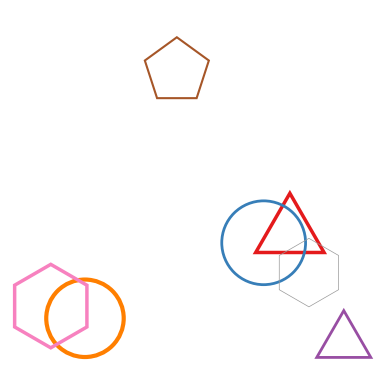[{"shape": "triangle", "thickness": 2.5, "radius": 0.51, "center": [0.753, 0.395]}, {"shape": "circle", "thickness": 2, "radius": 0.54, "center": [0.685, 0.369]}, {"shape": "triangle", "thickness": 2, "radius": 0.41, "center": [0.893, 0.112]}, {"shape": "circle", "thickness": 3, "radius": 0.5, "center": [0.221, 0.173]}, {"shape": "pentagon", "thickness": 1.5, "radius": 0.44, "center": [0.459, 0.816]}, {"shape": "hexagon", "thickness": 2.5, "radius": 0.54, "center": [0.132, 0.205]}, {"shape": "hexagon", "thickness": 0.5, "radius": 0.44, "center": [0.802, 0.292]}]